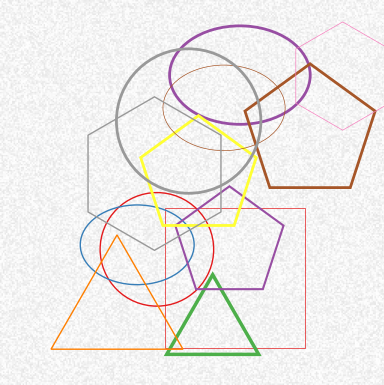[{"shape": "circle", "thickness": 1, "radius": 0.74, "center": [0.408, 0.352]}, {"shape": "square", "thickness": 0.5, "radius": 0.91, "center": [0.611, 0.279]}, {"shape": "oval", "thickness": 1, "radius": 0.74, "center": [0.356, 0.364]}, {"shape": "triangle", "thickness": 2.5, "radius": 0.69, "center": [0.552, 0.149]}, {"shape": "pentagon", "thickness": 1.5, "radius": 0.74, "center": [0.596, 0.368]}, {"shape": "oval", "thickness": 2, "radius": 0.91, "center": [0.623, 0.805]}, {"shape": "triangle", "thickness": 1, "radius": 0.99, "center": [0.304, 0.192]}, {"shape": "pentagon", "thickness": 2, "radius": 0.79, "center": [0.515, 0.542]}, {"shape": "oval", "thickness": 0.5, "radius": 0.79, "center": [0.582, 0.72]}, {"shape": "pentagon", "thickness": 2, "radius": 0.89, "center": [0.805, 0.657]}, {"shape": "hexagon", "thickness": 0.5, "radius": 0.7, "center": [0.89, 0.802]}, {"shape": "hexagon", "thickness": 1, "radius": 1.0, "center": [0.401, 0.549]}, {"shape": "circle", "thickness": 2, "radius": 0.94, "center": [0.49, 0.686]}]